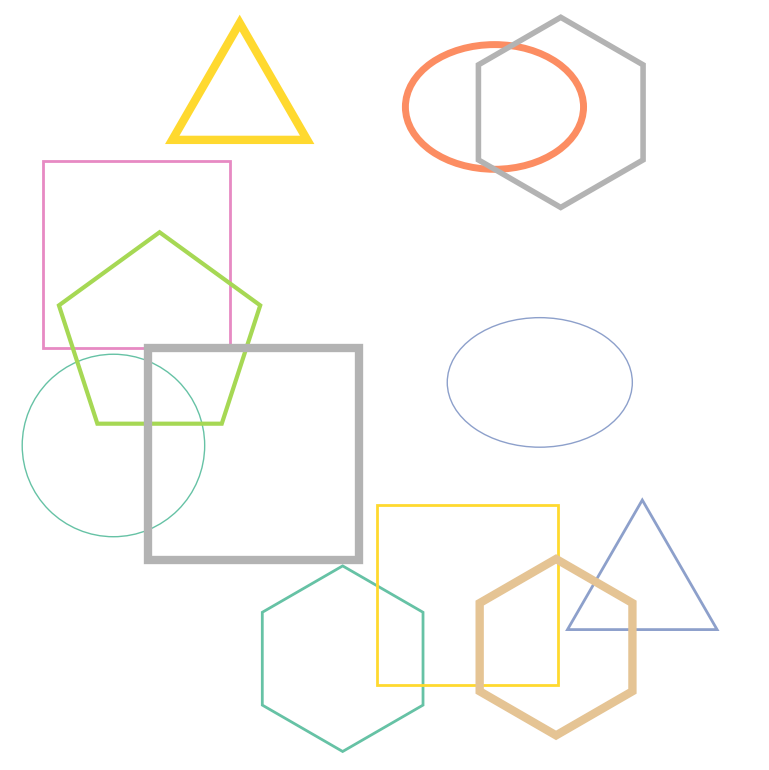[{"shape": "circle", "thickness": 0.5, "radius": 0.59, "center": [0.147, 0.421]}, {"shape": "hexagon", "thickness": 1, "radius": 0.6, "center": [0.445, 0.145]}, {"shape": "oval", "thickness": 2.5, "radius": 0.58, "center": [0.642, 0.861]}, {"shape": "triangle", "thickness": 1, "radius": 0.56, "center": [0.834, 0.238]}, {"shape": "oval", "thickness": 0.5, "radius": 0.6, "center": [0.701, 0.503]}, {"shape": "square", "thickness": 1, "radius": 0.61, "center": [0.177, 0.669]}, {"shape": "pentagon", "thickness": 1.5, "radius": 0.69, "center": [0.207, 0.561]}, {"shape": "triangle", "thickness": 3, "radius": 0.51, "center": [0.311, 0.869]}, {"shape": "square", "thickness": 1, "radius": 0.59, "center": [0.607, 0.227]}, {"shape": "hexagon", "thickness": 3, "radius": 0.57, "center": [0.722, 0.16]}, {"shape": "square", "thickness": 3, "radius": 0.69, "center": [0.329, 0.41]}, {"shape": "hexagon", "thickness": 2, "radius": 0.62, "center": [0.728, 0.854]}]